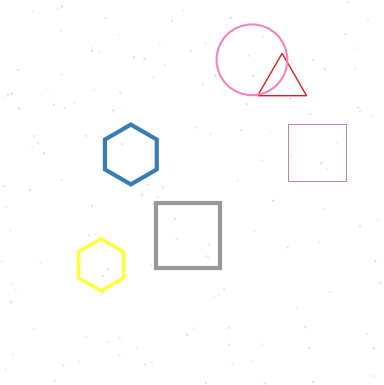[{"shape": "triangle", "thickness": 1, "radius": 0.37, "center": [0.733, 0.788]}, {"shape": "hexagon", "thickness": 3, "radius": 0.39, "center": [0.34, 0.599]}, {"shape": "square", "thickness": 0.5, "radius": 0.37, "center": [0.823, 0.604]}, {"shape": "hexagon", "thickness": 2.5, "radius": 0.34, "center": [0.263, 0.312]}, {"shape": "circle", "thickness": 1.5, "radius": 0.46, "center": [0.654, 0.845]}, {"shape": "square", "thickness": 3, "radius": 0.42, "center": [0.488, 0.388]}]